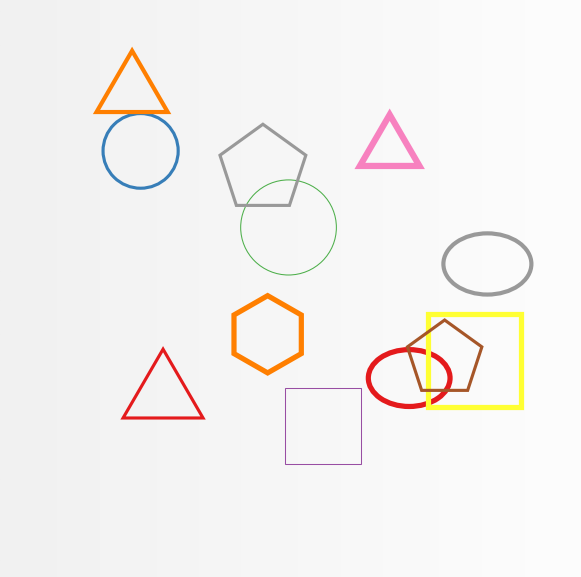[{"shape": "oval", "thickness": 2.5, "radius": 0.35, "center": [0.704, 0.344]}, {"shape": "triangle", "thickness": 1.5, "radius": 0.4, "center": [0.281, 0.315]}, {"shape": "circle", "thickness": 1.5, "radius": 0.32, "center": [0.242, 0.738]}, {"shape": "circle", "thickness": 0.5, "radius": 0.41, "center": [0.496, 0.605]}, {"shape": "square", "thickness": 0.5, "radius": 0.33, "center": [0.556, 0.262]}, {"shape": "hexagon", "thickness": 2.5, "radius": 0.33, "center": [0.46, 0.42]}, {"shape": "triangle", "thickness": 2, "radius": 0.35, "center": [0.227, 0.84]}, {"shape": "square", "thickness": 2.5, "radius": 0.4, "center": [0.816, 0.376]}, {"shape": "pentagon", "thickness": 1.5, "radius": 0.34, "center": [0.765, 0.378]}, {"shape": "triangle", "thickness": 3, "radius": 0.3, "center": [0.67, 0.741]}, {"shape": "pentagon", "thickness": 1.5, "radius": 0.39, "center": [0.452, 0.706]}, {"shape": "oval", "thickness": 2, "radius": 0.38, "center": [0.839, 0.542]}]